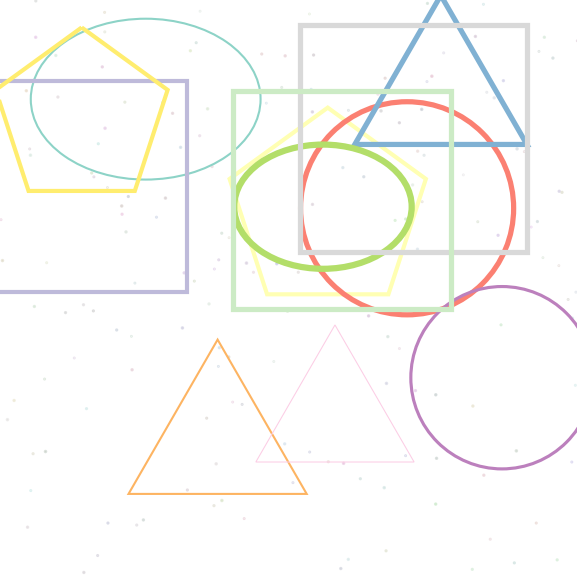[{"shape": "oval", "thickness": 1, "radius": 0.99, "center": [0.252, 0.827]}, {"shape": "pentagon", "thickness": 2, "radius": 0.89, "center": [0.568, 0.634]}, {"shape": "square", "thickness": 2, "radius": 0.91, "center": [0.141, 0.676]}, {"shape": "circle", "thickness": 2.5, "radius": 0.92, "center": [0.705, 0.638]}, {"shape": "triangle", "thickness": 2.5, "radius": 0.86, "center": [0.763, 0.835]}, {"shape": "triangle", "thickness": 1, "radius": 0.89, "center": [0.377, 0.233]}, {"shape": "oval", "thickness": 3, "radius": 0.77, "center": [0.559, 0.641]}, {"shape": "triangle", "thickness": 0.5, "radius": 0.79, "center": [0.58, 0.278]}, {"shape": "square", "thickness": 2.5, "radius": 0.98, "center": [0.716, 0.76]}, {"shape": "circle", "thickness": 1.5, "radius": 0.79, "center": [0.869, 0.345]}, {"shape": "square", "thickness": 2.5, "radius": 0.94, "center": [0.592, 0.653]}, {"shape": "pentagon", "thickness": 2, "radius": 0.78, "center": [0.141, 0.795]}]